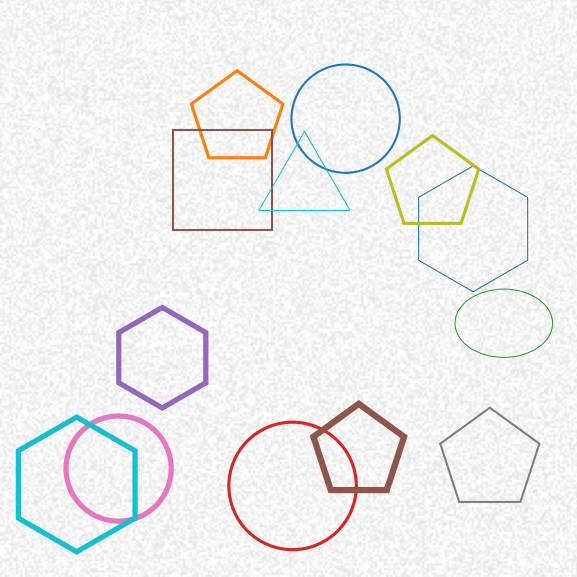[{"shape": "hexagon", "thickness": 0.5, "radius": 0.54, "center": [0.819, 0.603]}, {"shape": "circle", "thickness": 1, "radius": 0.47, "center": [0.598, 0.794]}, {"shape": "pentagon", "thickness": 1.5, "radius": 0.42, "center": [0.411, 0.793]}, {"shape": "oval", "thickness": 0.5, "radius": 0.42, "center": [0.872, 0.439]}, {"shape": "circle", "thickness": 1.5, "radius": 0.55, "center": [0.507, 0.158]}, {"shape": "hexagon", "thickness": 2.5, "radius": 0.44, "center": [0.281, 0.38]}, {"shape": "square", "thickness": 1, "radius": 0.43, "center": [0.385, 0.687]}, {"shape": "pentagon", "thickness": 3, "radius": 0.41, "center": [0.621, 0.217]}, {"shape": "circle", "thickness": 2.5, "radius": 0.46, "center": [0.205, 0.188]}, {"shape": "pentagon", "thickness": 1, "radius": 0.45, "center": [0.848, 0.203]}, {"shape": "pentagon", "thickness": 1.5, "radius": 0.42, "center": [0.749, 0.68]}, {"shape": "triangle", "thickness": 0.5, "radius": 0.46, "center": [0.527, 0.68]}, {"shape": "hexagon", "thickness": 2.5, "radius": 0.58, "center": [0.133, 0.16]}]